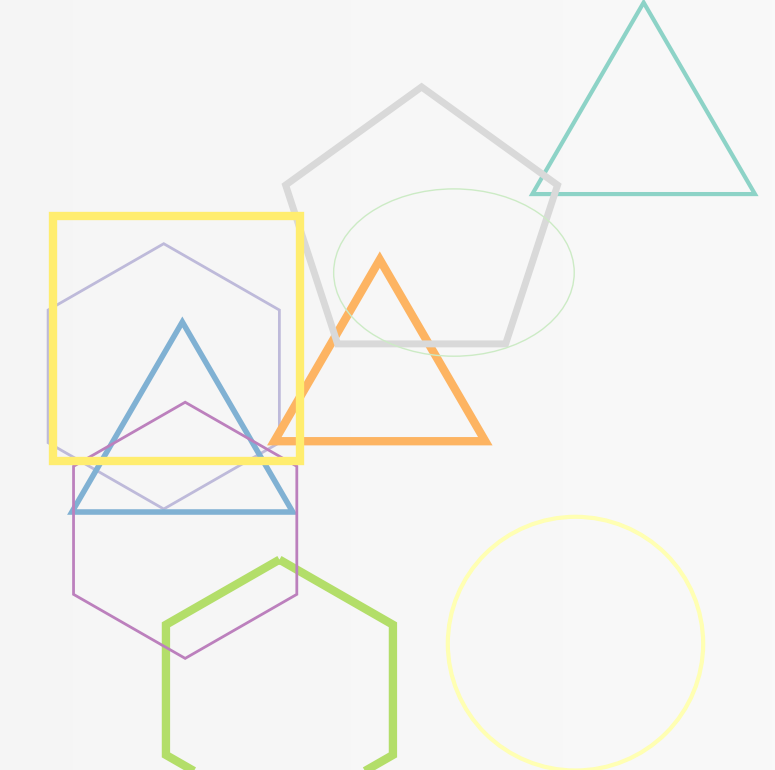[{"shape": "triangle", "thickness": 1.5, "radius": 0.83, "center": [0.831, 0.831]}, {"shape": "circle", "thickness": 1.5, "radius": 0.82, "center": [0.743, 0.164]}, {"shape": "hexagon", "thickness": 1, "radius": 0.86, "center": [0.211, 0.511]}, {"shape": "triangle", "thickness": 2, "radius": 0.82, "center": [0.235, 0.417]}, {"shape": "triangle", "thickness": 3, "radius": 0.79, "center": [0.49, 0.506]}, {"shape": "hexagon", "thickness": 3, "radius": 0.85, "center": [0.361, 0.104]}, {"shape": "pentagon", "thickness": 2.5, "radius": 0.92, "center": [0.544, 0.703]}, {"shape": "hexagon", "thickness": 1, "radius": 0.83, "center": [0.239, 0.311]}, {"shape": "oval", "thickness": 0.5, "radius": 0.78, "center": [0.586, 0.646]}, {"shape": "square", "thickness": 3, "radius": 0.8, "center": [0.228, 0.561]}]